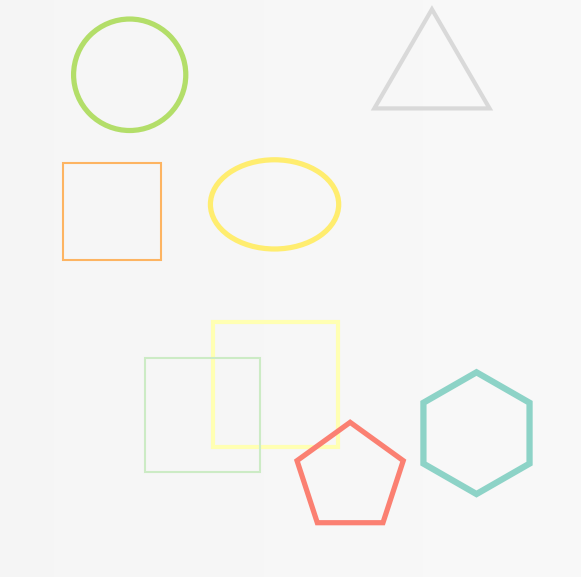[{"shape": "hexagon", "thickness": 3, "radius": 0.53, "center": [0.82, 0.249]}, {"shape": "square", "thickness": 2, "radius": 0.54, "center": [0.474, 0.333]}, {"shape": "pentagon", "thickness": 2.5, "radius": 0.48, "center": [0.602, 0.172]}, {"shape": "square", "thickness": 1, "radius": 0.42, "center": [0.193, 0.633]}, {"shape": "circle", "thickness": 2.5, "radius": 0.48, "center": [0.223, 0.87]}, {"shape": "triangle", "thickness": 2, "radius": 0.57, "center": [0.743, 0.869]}, {"shape": "square", "thickness": 1, "radius": 0.49, "center": [0.348, 0.28]}, {"shape": "oval", "thickness": 2.5, "radius": 0.55, "center": [0.472, 0.645]}]